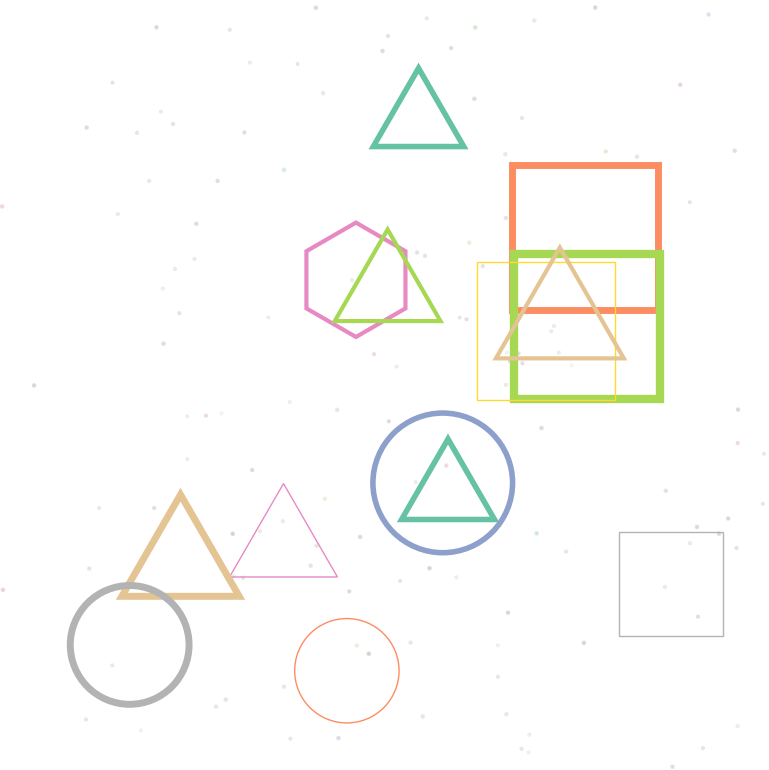[{"shape": "triangle", "thickness": 2, "radius": 0.35, "center": [0.582, 0.36]}, {"shape": "triangle", "thickness": 2, "radius": 0.34, "center": [0.544, 0.844]}, {"shape": "circle", "thickness": 0.5, "radius": 0.34, "center": [0.45, 0.129]}, {"shape": "square", "thickness": 2.5, "radius": 0.47, "center": [0.76, 0.691]}, {"shape": "circle", "thickness": 2, "radius": 0.45, "center": [0.575, 0.373]}, {"shape": "hexagon", "thickness": 1.5, "radius": 0.37, "center": [0.462, 0.637]}, {"shape": "triangle", "thickness": 0.5, "radius": 0.4, "center": [0.368, 0.291]}, {"shape": "square", "thickness": 3, "radius": 0.47, "center": [0.763, 0.576]}, {"shape": "triangle", "thickness": 1.5, "radius": 0.4, "center": [0.503, 0.623]}, {"shape": "square", "thickness": 0.5, "radius": 0.45, "center": [0.709, 0.57]}, {"shape": "triangle", "thickness": 1.5, "radius": 0.48, "center": [0.727, 0.583]}, {"shape": "triangle", "thickness": 2.5, "radius": 0.44, "center": [0.234, 0.27]}, {"shape": "square", "thickness": 0.5, "radius": 0.34, "center": [0.871, 0.241]}, {"shape": "circle", "thickness": 2.5, "radius": 0.39, "center": [0.168, 0.162]}]